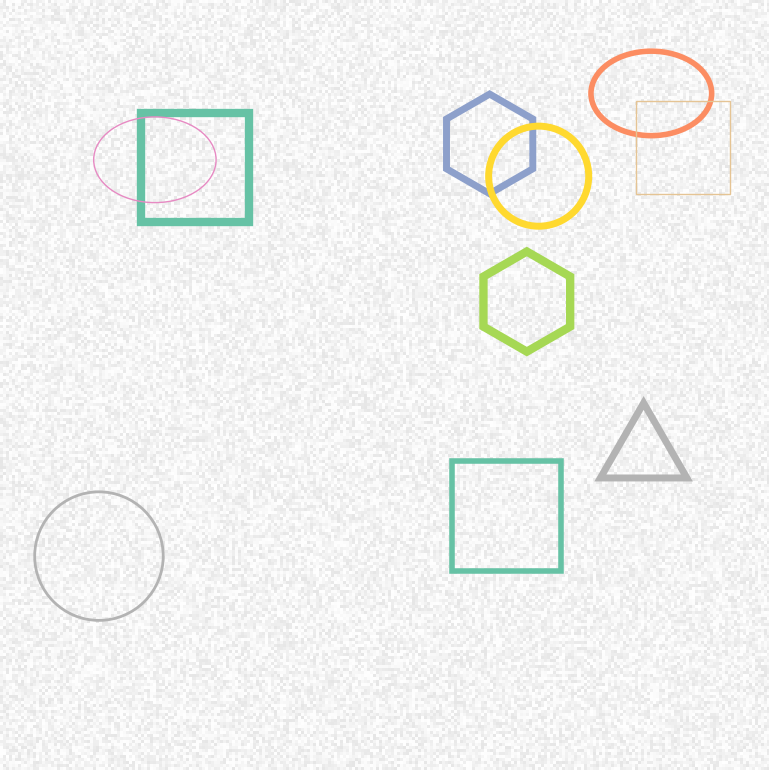[{"shape": "square", "thickness": 3, "radius": 0.35, "center": [0.253, 0.783]}, {"shape": "square", "thickness": 2, "radius": 0.35, "center": [0.658, 0.33]}, {"shape": "oval", "thickness": 2, "radius": 0.39, "center": [0.846, 0.879]}, {"shape": "hexagon", "thickness": 2.5, "radius": 0.32, "center": [0.636, 0.813]}, {"shape": "oval", "thickness": 0.5, "radius": 0.4, "center": [0.201, 0.793]}, {"shape": "hexagon", "thickness": 3, "radius": 0.33, "center": [0.684, 0.608]}, {"shape": "circle", "thickness": 2.5, "radius": 0.32, "center": [0.7, 0.771]}, {"shape": "square", "thickness": 0.5, "radius": 0.3, "center": [0.887, 0.809]}, {"shape": "triangle", "thickness": 2.5, "radius": 0.32, "center": [0.836, 0.412]}, {"shape": "circle", "thickness": 1, "radius": 0.42, "center": [0.128, 0.278]}]